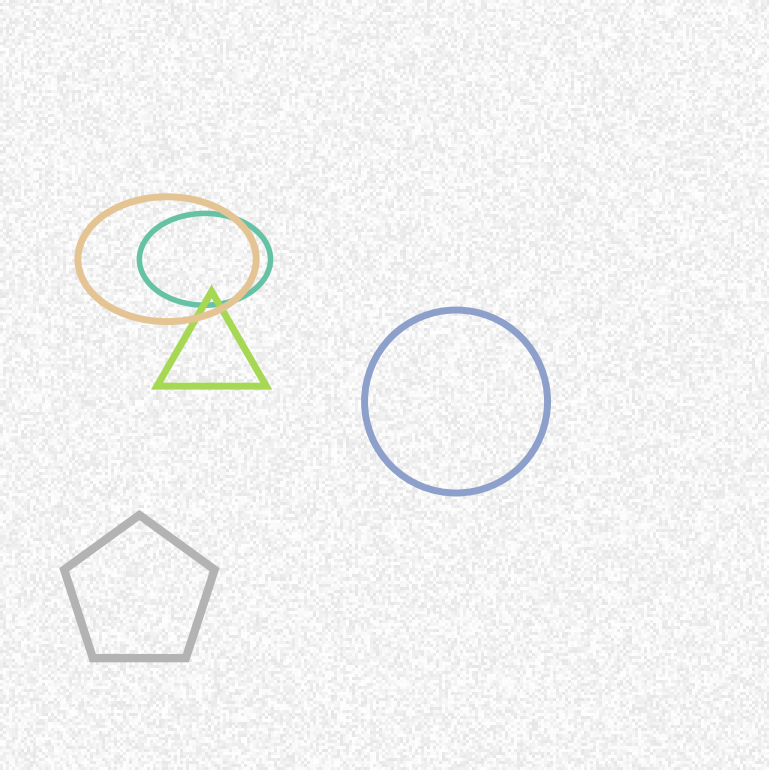[{"shape": "oval", "thickness": 2, "radius": 0.43, "center": [0.266, 0.663]}, {"shape": "circle", "thickness": 2.5, "radius": 0.59, "center": [0.592, 0.479]}, {"shape": "triangle", "thickness": 2.5, "radius": 0.41, "center": [0.275, 0.54]}, {"shape": "oval", "thickness": 2.5, "radius": 0.58, "center": [0.217, 0.663]}, {"shape": "pentagon", "thickness": 3, "radius": 0.51, "center": [0.181, 0.228]}]